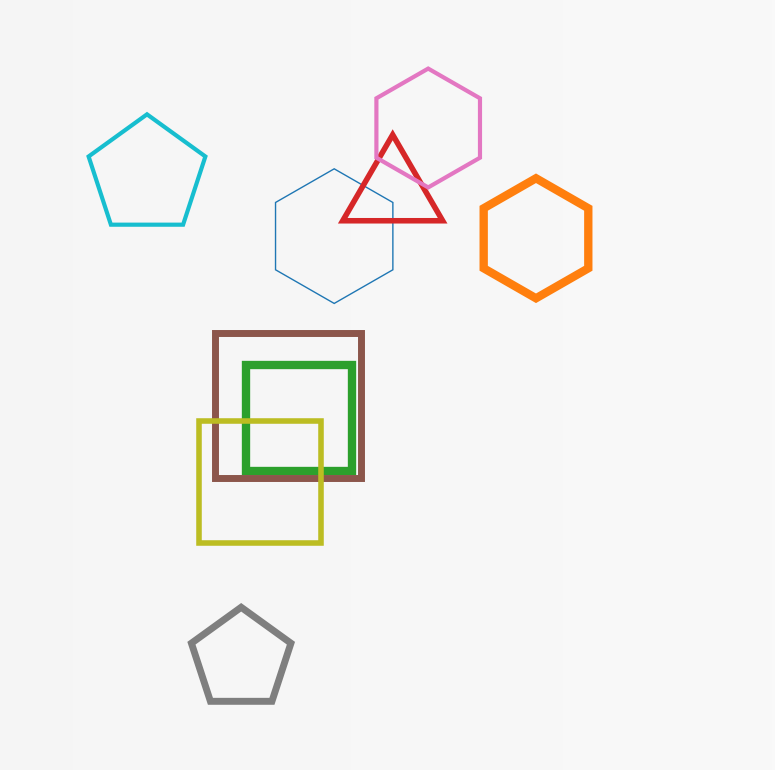[{"shape": "hexagon", "thickness": 0.5, "radius": 0.44, "center": [0.431, 0.693]}, {"shape": "hexagon", "thickness": 3, "radius": 0.39, "center": [0.692, 0.691]}, {"shape": "square", "thickness": 3, "radius": 0.34, "center": [0.386, 0.457]}, {"shape": "triangle", "thickness": 2, "radius": 0.37, "center": [0.507, 0.751]}, {"shape": "square", "thickness": 2.5, "radius": 0.47, "center": [0.372, 0.473]}, {"shape": "hexagon", "thickness": 1.5, "radius": 0.39, "center": [0.553, 0.834]}, {"shape": "pentagon", "thickness": 2.5, "radius": 0.34, "center": [0.311, 0.144]}, {"shape": "square", "thickness": 2, "radius": 0.4, "center": [0.336, 0.374]}, {"shape": "pentagon", "thickness": 1.5, "radius": 0.4, "center": [0.19, 0.772]}]